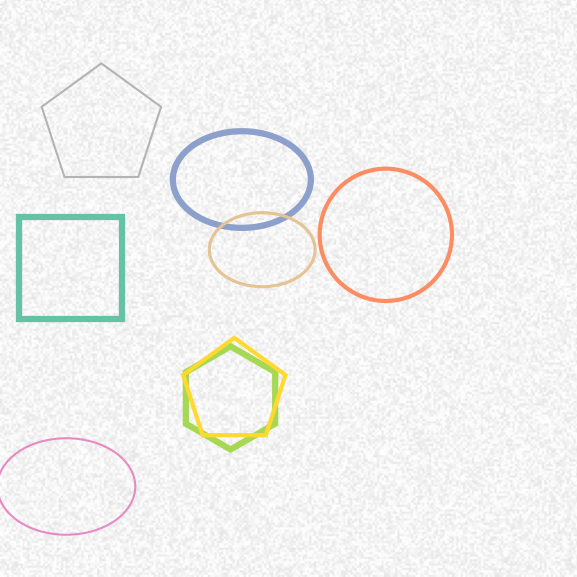[{"shape": "square", "thickness": 3, "radius": 0.44, "center": [0.122, 0.535]}, {"shape": "circle", "thickness": 2, "radius": 0.57, "center": [0.668, 0.592]}, {"shape": "oval", "thickness": 3, "radius": 0.6, "center": [0.419, 0.688]}, {"shape": "oval", "thickness": 1, "radius": 0.6, "center": [0.115, 0.157]}, {"shape": "hexagon", "thickness": 3, "radius": 0.45, "center": [0.399, 0.31]}, {"shape": "pentagon", "thickness": 2, "radius": 0.47, "center": [0.406, 0.321]}, {"shape": "oval", "thickness": 1.5, "radius": 0.46, "center": [0.454, 0.567]}, {"shape": "pentagon", "thickness": 1, "radius": 0.54, "center": [0.176, 0.781]}]